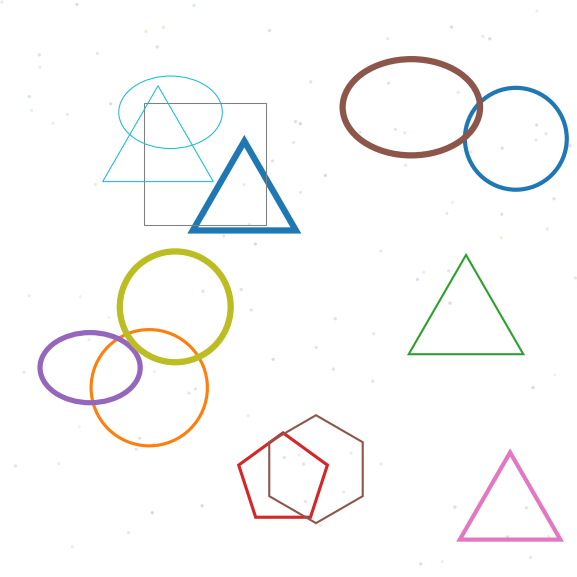[{"shape": "circle", "thickness": 2, "radius": 0.44, "center": [0.893, 0.759]}, {"shape": "triangle", "thickness": 3, "radius": 0.52, "center": [0.423, 0.652]}, {"shape": "circle", "thickness": 1.5, "radius": 0.5, "center": [0.258, 0.328]}, {"shape": "triangle", "thickness": 1, "radius": 0.57, "center": [0.807, 0.443]}, {"shape": "pentagon", "thickness": 1.5, "radius": 0.4, "center": [0.49, 0.169]}, {"shape": "oval", "thickness": 2.5, "radius": 0.43, "center": [0.156, 0.362]}, {"shape": "hexagon", "thickness": 1, "radius": 0.47, "center": [0.547, 0.187]}, {"shape": "oval", "thickness": 3, "radius": 0.6, "center": [0.712, 0.813]}, {"shape": "triangle", "thickness": 2, "radius": 0.5, "center": [0.883, 0.115]}, {"shape": "square", "thickness": 0.5, "radius": 0.53, "center": [0.355, 0.715]}, {"shape": "circle", "thickness": 3, "radius": 0.48, "center": [0.303, 0.468]}, {"shape": "triangle", "thickness": 0.5, "radius": 0.55, "center": [0.274, 0.74]}, {"shape": "oval", "thickness": 0.5, "radius": 0.45, "center": [0.295, 0.805]}]